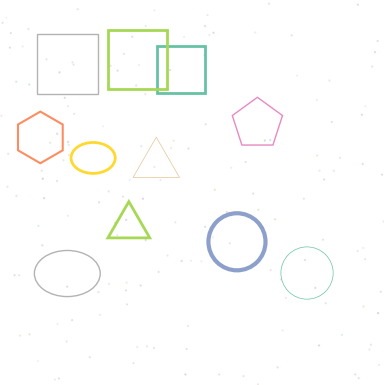[{"shape": "square", "thickness": 2, "radius": 0.31, "center": [0.471, 0.819]}, {"shape": "circle", "thickness": 0.5, "radius": 0.34, "center": [0.797, 0.291]}, {"shape": "hexagon", "thickness": 1.5, "radius": 0.34, "center": [0.105, 0.643]}, {"shape": "circle", "thickness": 3, "radius": 0.37, "center": [0.615, 0.372]}, {"shape": "pentagon", "thickness": 1, "radius": 0.34, "center": [0.669, 0.679]}, {"shape": "square", "thickness": 2, "radius": 0.38, "center": [0.358, 0.845]}, {"shape": "triangle", "thickness": 2, "radius": 0.31, "center": [0.335, 0.414]}, {"shape": "oval", "thickness": 2, "radius": 0.29, "center": [0.242, 0.59]}, {"shape": "triangle", "thickness": 0.5, "radius": 0.35, "center": [0.406, 0.574]}, {"shape": "oval", "thickness": 1, "radius": 0.43, "center": [0.175, 0.29]}, {"shape": "square", "thickness": 1, "radius": 0.4, "center": [0.175, 0.834]}]